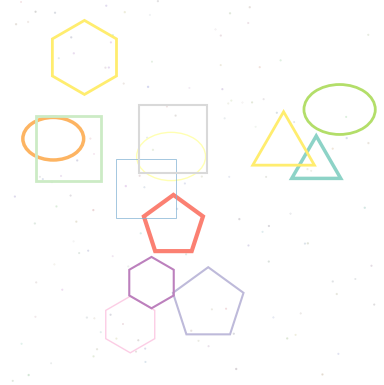[{"shape": "triangle", "thickness": 2.5, "radius": 0.37, "center": [0.821, 0.573]}, {"shape": "oval", "thickness": 1, "radius": 0.45, "center": [0.444, 0.594]}, {"shape": "pentagon", "thickness": 1.5, "radius": 0.48, "center": [0.541, 0.21]}, {"shape": "pentagon", "thickness": 3, "radius": 0.4, "center": [0.45, 0.413]}, {"shape": "square", "thickness": 0.5, "radius": 0.39, "center": [0.379, 0.511]}, {"shape": "oval", "thickness": 2.5, "radius": 0.39, "center": [0.138, 0.64]}, {"shape": "oval", "thickness": 2, "radius": 0.46, "center": [0.882, 0.716]}, {"shape": "hexagon", "thickness": 1, "radius": 0.37, "center": [0.338, 0.157]}, {"shape": "square", "thickness": 1.5, "radius": 0.44, "center": [0.45, 0.64]}, {"shape": "hexagon", "thickness": 1.5, "radius": 0.33, "center": [0.394, 0.266]}, {"shape": "square", "thickness": 2, "radius": 0.42, "center": [0.177, 0.614]}, {"shape": "triangle", "thickness": 2, "radius": 0.46, "center": [0.737, 0.617]}, {"shape": "hexagon", "thickness": 2, "radius": 0.48, "center": [0.219, 0.851]}]